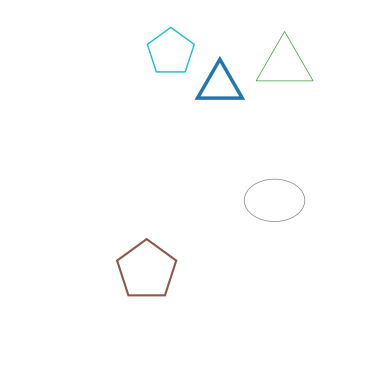[{"shape": "triangle", "thickness": 2.5, "radius": 0.34, "center": [0.571, 0.779]}, {"shape": "triangle", "thickness": 0.5, "radius": 0.43, "center": [0.739, 0.833]}, {"shape": "pentagon", "thickness": 1.5, "radius": 0.4, "center": [0.381, 0.298]}, {"shape": "oval", "thickness": 0.5, "radius": 0.39, "center": [0.713, 0.48]}, {"shape": "pentagon", "thickness": 1, "radius": 0.32, "center": [0.444, 0.865]}]